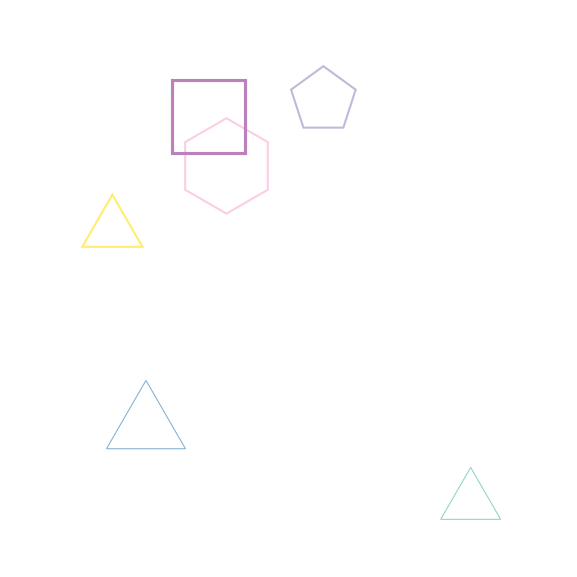[{"shape": "triangle", "thickness": 0.5, "radius": 0.3, "center": [0.815, 0.13]}, {"shape": "pentagon", "thickness": 1, "radius": 0.29, "center": [0.56, 0.826]}, {"shape": "triangle", "thickness": 0.5, "radius": 0.39, "center": [0.253, 0.262]}, {"shape": "hexagon", "thickness": 1, "radius": 0.41, "center": [0.392, 0.712]}, {"shape": "square", "thickness": 1.5, "radius": 0.32, "center": [0.361, 0.798]}, {"shape": "triangle", "thickness": 1, "radius": 0.3, "center": [0.195, 0.602]}]